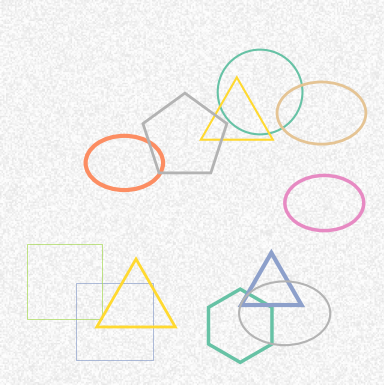[{"shape": "hexagon", "thickness": 2.5, "radius": 0.48, "center": [0.624, 0.154]}, {"shape": "circle", "thickness": 1.5, "radius": 0.55, "center": [0.676, 0.761]}, {"shape": "oval", "thickness": 3, "radius": 0.5, "center": [0.323, 0.577]}, {"shape": "triangle", "thickness": 3, "radius": 0.45, "center": [0.705, 0.253]}, {"shape": "square", "thickness": 0.5, "radius": 0.5, "center": [0.298, 0.165]}, {"shape": "oval", "thickness": 2.5, "radius": 0.51, "center": [0.842, 0.473]}, {"shape": "square", "thickness": 0.5, "radius": 0.49, "center": [0.167, 0.269]}, {"shape": "triangle", "thickness": 2, "radius": 0.59, "center": [0.353, 0.21]}, {"shape": "triangle", "thickness": 1.5, "radius": 0.54, "center": [0.615, 0.691]}, {"shape": "oval", "thickness": 2, "radius": 0.58, "center": [0.835, 0.706]}, {"shape": "oval", "thickness": 1.5, "radius": 0.59, "center": [0.739, 0.186]}, {"shape": "pentagon", "thickness": 2, "radius": 0.57, "center": [0.48, 0.644]}]